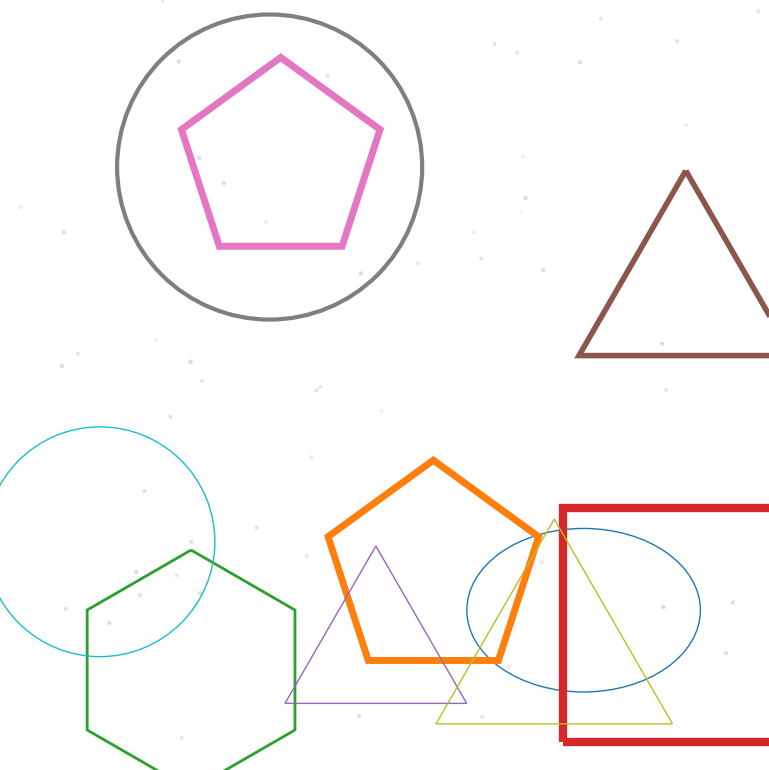[{"shape": "oval", "thickness": 0.5, "radius": 0.76, "center": [0.758, 0.208]}, {"shape": "pentagon", "thickness": 2.5, "radius": 0.72, "center": [0.563, 0.259]}, {"shape": "hexagon", "thickness": 1, "radius": 0.78, "center": [0.248, 0.13]}, {"shape": "square", "thickness": 3, "radius": 0.76, "center": [0.884, 0.189]}, {"shape": "triangle", "thickness": 0.5, "radius": 0.68, "center": [0.488, 0.155]}, {"shape": "triangle", "thickness": 2, "radius": 0.8, "center": [0.891, 0.618]}, {"shape": "pentagon", "thickness": 2.5, "radius": 0.68, "center": [0.365, 0.79]}, {"shape": "circle", "thickness": 1.5, "radius": 0.99, "center": [0.35, 0.783]}, {"shape": "triangle", "thickness": 0.5, "radius": 0.89, "center": [0.72, 0.149]}, {"shape": "circle", "thickness": 0.5, "radius": 0.75, "center": [0.13, 0.296]}]